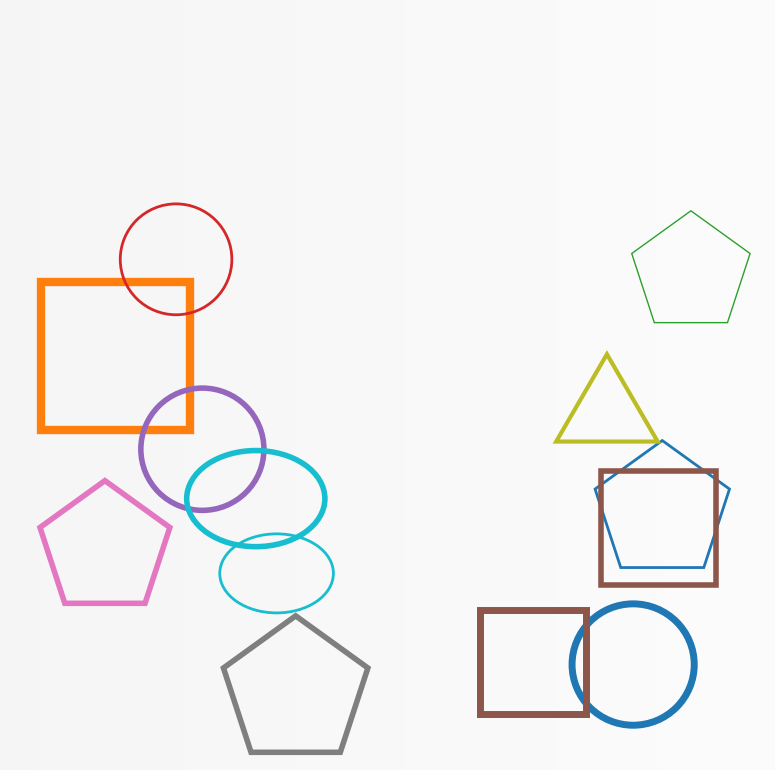[{"shape": "pentagon", "thickness": 1, "radius": 0.46, "center": [0.855, 0.337]}, {"shape": "circle", "thickness": 2.5, "radius": 0.39, "center": [0.817, 0.137]}, {"shape": "square", "thickness": 3, "radius": 0.48, "center": [0.149, 0.538]}, {"shape": "pentagon", "thickness": 0.5, "radius": 0.4, "center": [0.891, 0.646]}, {"shape": "circle", "thickness": 1, "radius": 0.36, "center": [0.227, 0.663]}, {"shape": "circle", "thickness": 2, "radius": 0.4, "center": [0.261, 0.417]}, {"shape": "square", "thickness": 2.5, "radius": 0.34, "center": [0.688, 0.14]}, {"shape": "square", "thickness": 2, "radius": 0.37, "center": [0.85, 0.314]}, {"shape": "pentagon", "thickness": 2, "radius": 0.44, "center": [0.135, 0.288]}, {"shape": "pentagon", "thickness": 2, "radius": 0.49, "center": [0.382, 0.102]}, {"shape": "triangle", "thickness": 1.5, "radius": 0.38, "center": [0.783, 0.464]}, {"shape": "oval", "thickness": 1, "radius": 0.37, "center": [0.357, 0.255]}, {"shape": "oval", "thickness": 2, "radius": 0.45, "center": [0.33, 0.352]}]